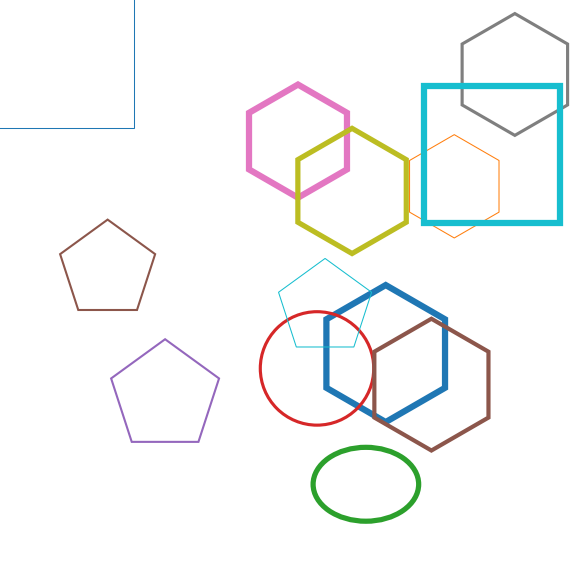[{"shape": "hexagon", "thickness": 3, "radius": 0.59, "center": [0.668, 0.387]}, {"shape": "square", "thickness": 0.5, "radius": 0.59, "center": [0.115, 0.895]}, {"shape": "hexagon", "thickness": 0.5, "radius": 0.45, "center": [0.787, 0.677]}, {"shape": "oval", "thickness": 2.5, "radius": 0.46, "center": [0.634, 0.161]}, {"shape": "circle", "thickness": 1.5, "radius": 0.49, "center": [0.549, 0.361]}, {"shape": "pentagon", "thickness": 1, "radius": 0.49, "center": [0.286, 0.313]}, {"shape": "pentagon", "thickness": 1, "radius": 0.43, "center": [0.186, 0.532]}, {"shape": "hexagon", "thickness": 2, "radius": 0.57, "center": [0.747, 0.333]}, {"shape": "hexagon", "thickness": 3, "radius": 0.49, "center": [0.516, 0.755]}, {"shape": "hexagon", "thickness": 1.5, "radius": 0.53, "center": [0.892, 0.87]}, {"shape": "hexagon", "thickness": 2.5, "radius": 0.54, "center": [0.61, 0.668]}, {"shape": "pentagon", "thickness": 0.5, "radius": 0.42, "center": [0.563, 0.467]}, {"shape": "square", "thickness": 3, "radius": 0.59, "center": [0.852, 0.731]}]